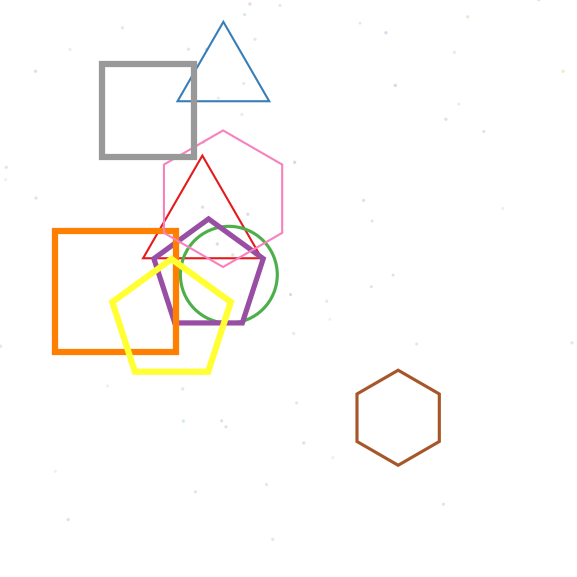[{"shape": "triangle", "thickness": 1, "radius": 0.59, "center": [0.35, 0.611]}, {"shape": "triangle", "thickness": 1, "radius": 0.46, "center": [0.387, 0.87]}, {"shape": "circle", "thickness": 1.5, "radius": 0.42, "center": [0.396, 0.523]}, {"shape": "pentagon", "thickness": 2.5, "radius": 0.5, "center": [0.361, 0.52]}, {"shape": "square", "thickness": 3, "radius": 0.52, "center": [0.2, 0.495]}, {"shape": "pentagon", "thickness": 3, "radius": 0.54, "center": [0.297, 0.443]}, {"shape": "hexagon", "thickness": 1.5, "radius": 0.41, "center": [0.689, 0.276]}, {"shape": "hexagon", "thickness": 1, "radius": 0.59, "center": [0.386, 0.655]}, {"shape": "square", "thickness": 3, "radius": 0.4, "center": [0.256, 0.808]}]